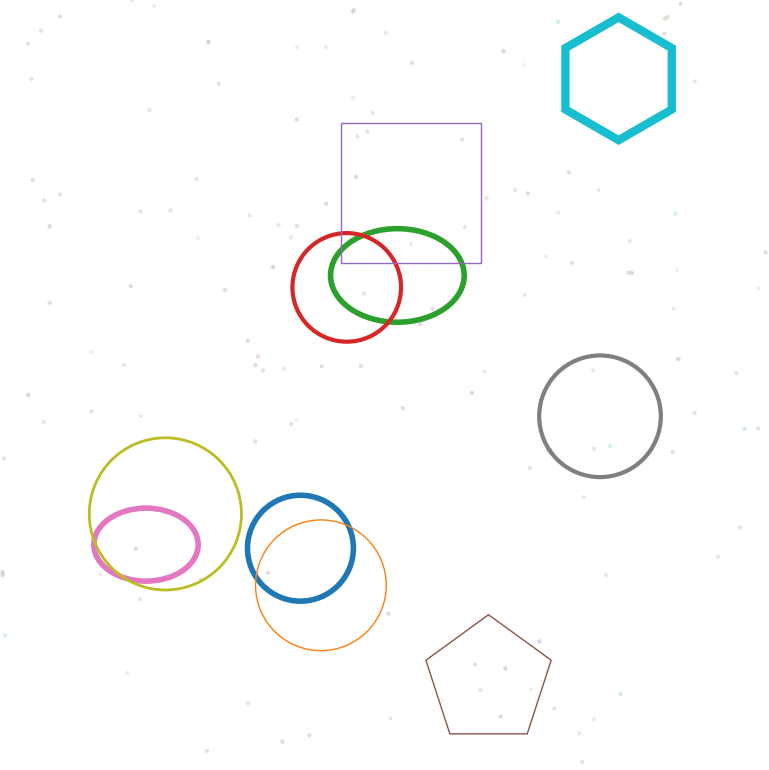[{"shape": "circle", "thickness": 2, "radius": 0.34, "center": [0.39, 0.288]}, {"shape": "circle", "thickness": 0.5, "radius": 0.42, "center": [0.417, 0.24]}, {"shape": "oval", "thickness": 2, "radius": 0.43, "center": [0.516, 0.642]}, {"shape": "circle", "thickness": 1.5, "radius": 0.35, "center": [0.45, 0.627]}, {"shape": "square", "thickness": 0.5, "radius": 0.45, "center": [0.534, 0.749]}, {"shape": "pentagon", "thickness": 0.5, "radius": 0.43, "center": [0.634, 0.116]}, {"shape": "oval", "thickness": 2, "radius": 0.34, "center": [0.19, 0.293]}, {"shape": "circle", "thickness": 1.5, "radius": 0.39, "center": [0.779, 0.459]}, {"shape": "circle", "thickness": 1, "radius": 0.49, "center": [0.215, 0.333]}, {"shape": "hexagon", "thickness": 3, "radius": 0.4, "center": [0.803, 0.898]}]